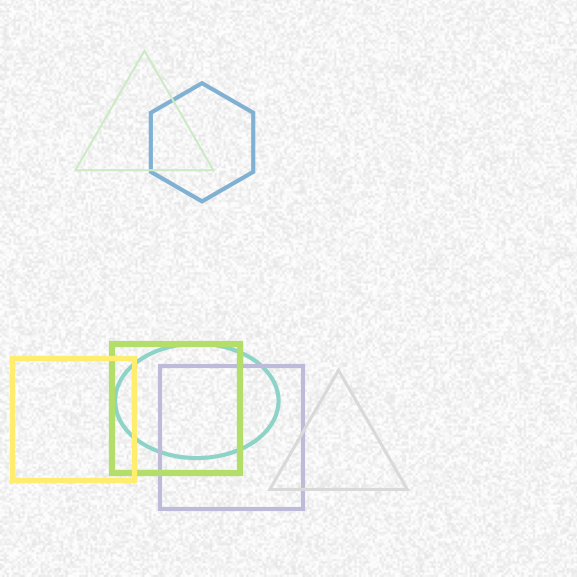[{"shape": "oval", "thickness": 2, "radius": 0.71, "center": [0.341, 0.305]}, {"shape": "square", "thickness": 2, "radius": 0.62, "center": [0.4, 0.242]}, {"shape": "hexagon", "thickness": 2, "radius": 0.51, "center": [0.35, 0.753]}, {"shape": "square", "thickness": 3, "radius": 0.56, "center": [0.305, 0.292]}, {"shape": "triangle", "thickness": 1.5, "radius": 0.69, "center": [0.586, 0.22]}, {"shape": "triangle", "thickness": 1, "radius": 0.69, "center": [0.25, 0.773]}, {"shape": "square", "thickness": 2.5, "radius": 0.53, "center": [0.126, 0.273]}]